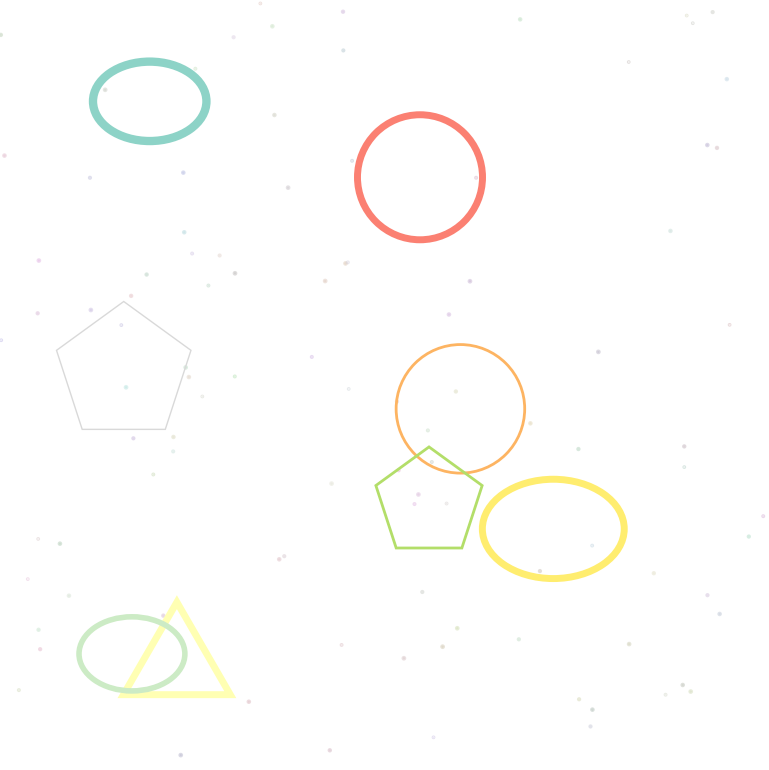[{"shape": "oval", "thickness": 3, "radius": 0.37, "center": [0.194, 0.868]}, {"shape": "triangle", "thickness": 2.5, "radius": 0.4, "center": [0.23, 0.138]}, {"shape": "circle", "thickness": 2.5, "radius": 0.41, "center": [0.545, 0.77]}, {"shape": "circle", "thickness": 1, "radius": 0.42, "center": [0.598, 0.469]}, {"shape": "pentagon", "thickness": 1, "radius": 0.36, "center": [0.557, 0.347]}, {"shape": "pentagon", "thickness": 0.5, "radius": 0.46, "center": [0.161, 0.517]}, {"shape": "oval", "thickness": 2, "radius": 0.34, "center": [0.171, 0.151]}, {"shape": "oval", "thickness": 2.5, "radius": 0.46, "center": [0.719, 0.313]}]